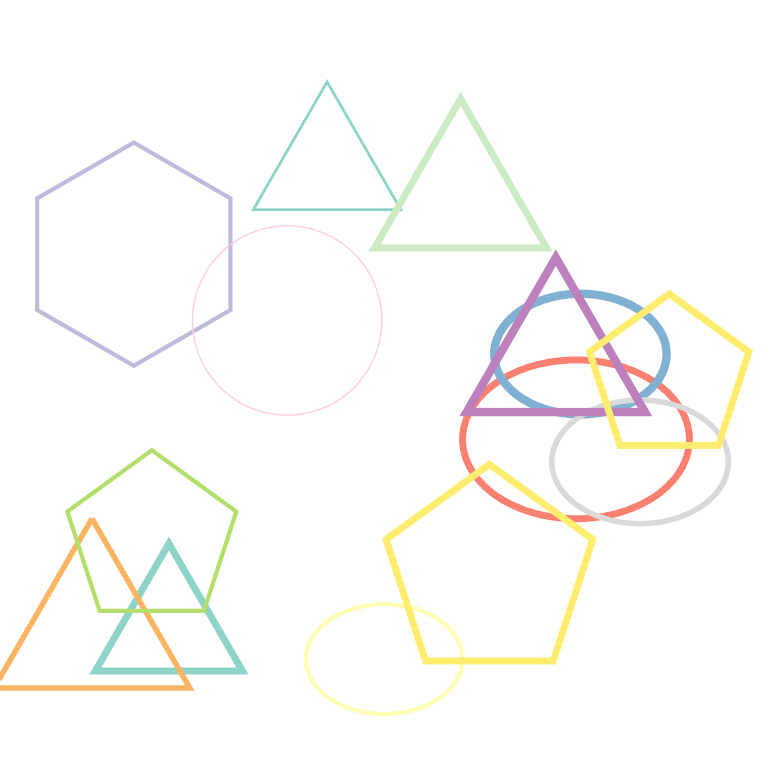[{"shape": "triangle", "thickness": 2.5, "radius": 0.55, "center": [0.219, 0.184]}, {"shape": "triangle", "thickness": 1, "radius": 0.55, "center": [0.425, 0.783]}, {"shape": "oval", "thickness": 1.5, "radius": 0.51, "center": [0.499, 0.144]}, {"shape": "hexagon", "thickness": 1.5, "radius": 0.72, "center": [0.174, 0.67]}, {"shape": "oval", "thickness": 2.5, "radius": 0.74, "center": [0.748, 0.429]}, {"shape": "oval", "thickness": 3, "radius": 0.56, "center": [0.754, 0.54]}, {"shape": "triangle", "thickness": 2, "radius": 0.73, "center": [0.119, 0.18]}, {"shape": "pentagon", "thickness": 1.5, "radius": 0.58, "center": [0.197, 0.3]}, {"shape": "circle", "thickness": 0.5, "radius": 0.61, "center": [0.373, 0.584]}, {"shape": "oval", "thickness": 2, "radius": 0.57, "center": [0.831, 0.4]}, {"shape": "triangle", "thickness": 3, "radius": 0.67, "center": [0.722, 0.532]}, {"shape": "triangle", "thickness": 2.5, "radius": 0.65, "center": [0.598, 0.743]}, {"shape": "pentagon", "thickness": 2.5, "radius": 0.54, "center": [0.869, 0.509]}, {"shape": "pentagon", "thickness": 2.5, "radius": 0.71, "center": [0.636, 0.256]}]